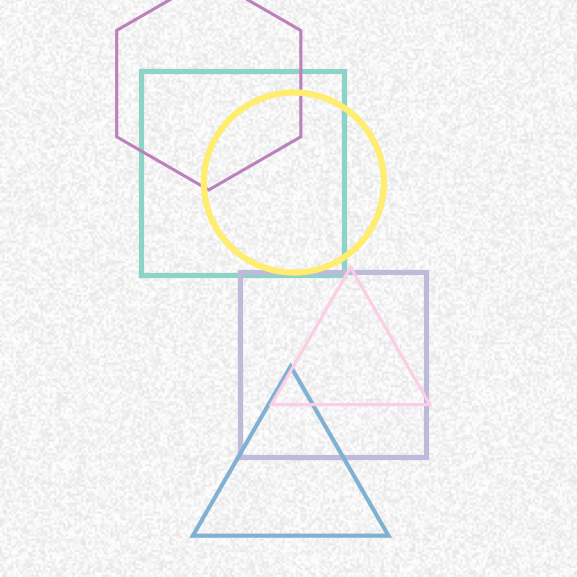[{"shape": "square", "thickness": 2.5, "radius": 0.88, "center": [0.42, 0.7]}, {"shape": "square", "thickness": 2.5, "radius": 0.8, "center": [0.577, 0.368]}, {"shape": "triangle", "thickness": 2, "radius": 0.98, "center": [0.503, 0.169]}, {"shape": "triangle", "thickness": 1.5, "radius": 0.79, "center": [0.607, 0.378]}, {"shape": "hexagon", "thickness": 1.5, "radius": 0.92, "center": [0.361, 0.854]}, {"shape": "circle", "thickness": 3, "radius": 0.78, "center": [0.509, 0.683]}]